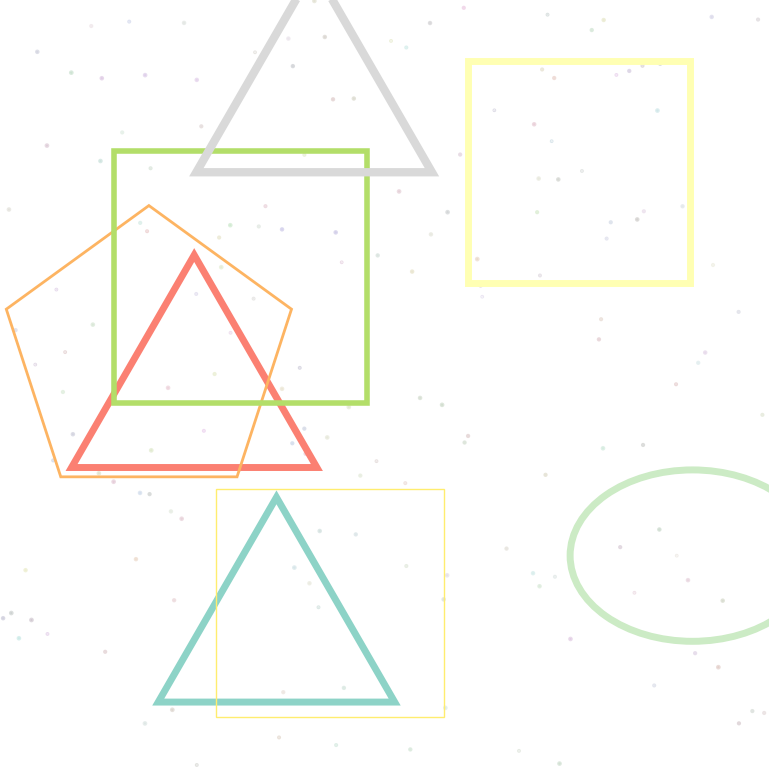[{"shape": "triangle", "thickness": 2.5, "radius": 0.89, "center": [0.359, 0.177]}, {"shape": "square", "thickness": 2.5, "radius": 0.72, "center": [0.752, 0.777]}, {"shape": "triangle", "thickness": 2.5, "radius": 0.92, "center": [0.252, 0.485]}, {"shape": "pentagon", "thickness": 1, "radius": 0.97, "center": [0.193, 0.538]}, {"shape": "square", "thickness": 2, "radius": 0.82, "center": [0.312, 0.64]}, {"shape": "triangle", "thickness": 3, "radius": 0.88, "center": [0.408, 0.865]}, {"shape": "oval", "thickness": 2.5, "radius": 0.8, "center": [0.899, 0.278]}, {"shape": "square", "thickness": 0.5, "radius": 0.74, "center": [0.429, 0.217]}]